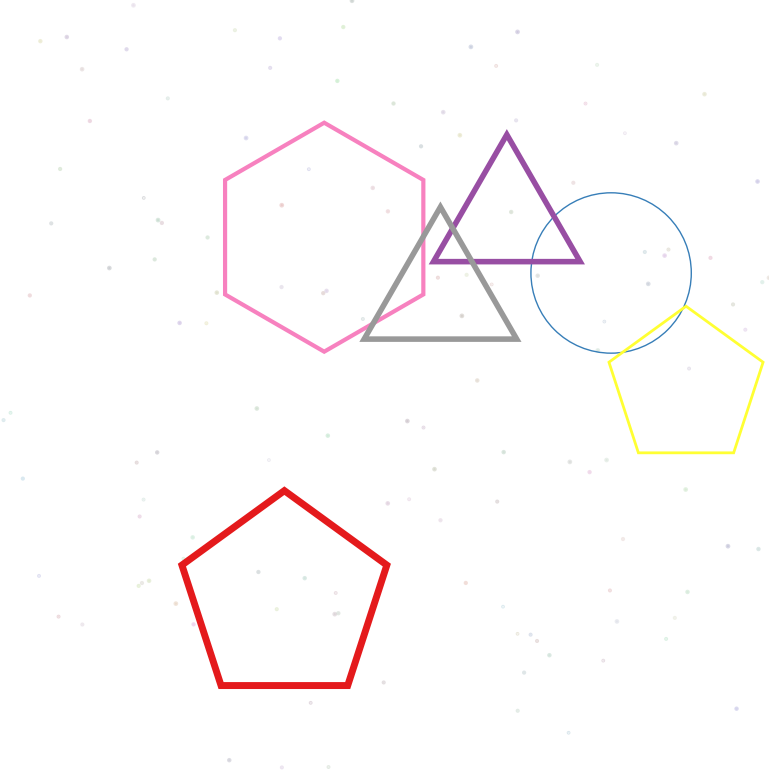[{"shape": "pentagon", "thickness": 2.5, "radius": 0.7, "center": [0.369, 0.223]}, {"shape": "circle", "thickness": 0.5, "radius": 0.52, "center": [0.794, 0.645]}, {"shape": "triangle", "thickness": 2, "radius": 0.55, "center": [0.658, 0.715]}, {"shape": "pentagon", "thickness": 1, "radius": 0.53, "center": [0.891, 0.497]}, {"shape": "hexagon", "thickness": 1.5, "radius": 0.74, "center": [0.421, 0.692]}, {"shape": "triangle", "thickness": 2, "radius": 0.57, "center": [0.572, 0.617]}]